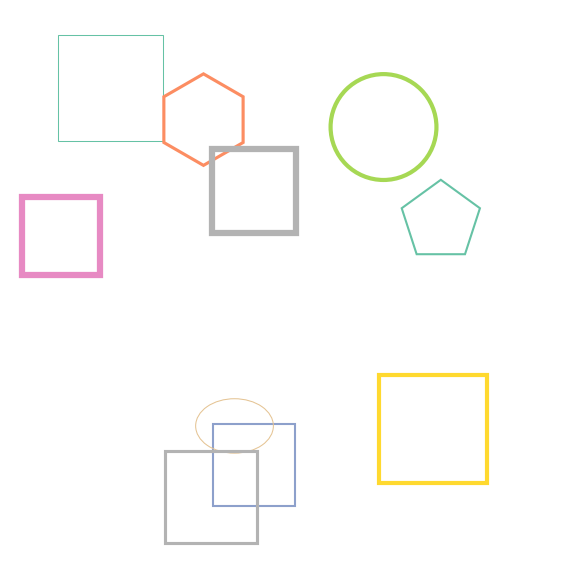[{"shape": "square", "thickness": 0.5, "radius": 0.46, "center": [0.191, 0.846]}, {"shape": "pentagon", "thickness": 1, "radius": 0.36, "center": [0.763, 0.617]}, {"shape": "hexagon", "thickness": 1.5, "radius": 0.4, "center": [0.352, 0.792]}, {"shape": "square", "thickness": 1, "radius": 0.36, "center": [0.44, 0.194]}, {"shape": "square", "thickness": 3, "radius": 0.34, "center": [0.106, 0.591]}, {"shape": "circle", "thickness": 2, "radius": 0.46, "center": [0.664, 0.779]}, {"shape": "square", "thickness": 2, "radius": 0.47, "center": [0.749, 0.256]}, {"shape": "oval", "thickness": 0.5, "radius": 0.34, "center": [0.406, 0.262]}, {"shape": "square", "thickness": 3, "radius": 0.36, "center": [0.44, 0.669]}, {"shape": "square", "thickness": 1.5, "radius": 0.4, "center": [0.365, 0.138]}]